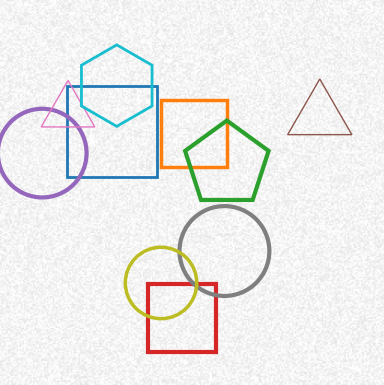[{"shape": "square", "thickness": 2, "radius": 0.59, "center": [0.291, 0.658]}, {"shape": "square", "thickness": 2.5, "radius": 0.43, "center": [0.505, 0.653]}, {"shape": "pentagon", "thickness": 3, "radius": 0.57, "center": [0.589, 0.573]}, {"shape": "square", "thickness": 3, "radius": 0.44, "center": [0.473, 0.175]}, {"shape": "circle", "thickness": 3, "radius": 0.58, "center": [0.11, 0.602]}, {"shape": "triangle", "thickness": 1, "radius": 0.48, "center": [0.831, 0.698]}, {"shape": "triangle", "thickness": 1, "radius": 0.4, "center": [0.177, 0.711]}, {"shape": "circle", "thickness": 3, "radius": 0.58, "center": [0.583, 0.348]}, {"shape": "circle", "thickness": 2.5, "radius": 0.46, "center": [0.418, 0.265]}, {"shape": "hexagon", "thickness": 2, "radius": 0.53, "center": [0.303, 0.778]}]